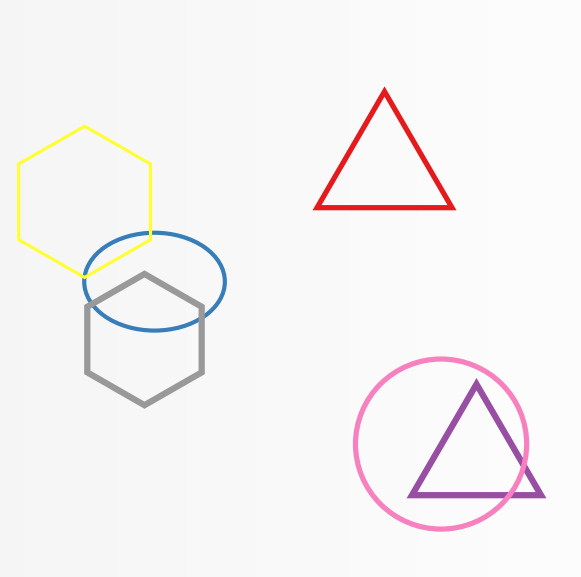[{"shape": "triangle", "thickness": 2.5, "radius": 0.67, "center": [0.662, 0.707]}, {"shape": "oval", "thickness": 2, "radius": 0.6, "center": [0.266, 0.511]}, {"shape": "triangle", "thickness": 3, "radius": 0.64, "center": [0.82, 0.206]}, {"shape": "hexagon", "thickness": 1.5, "radius": 0.65, "center": [0.146, 0.65]}, {"shape": "circle", "thickness": 2.5, "radius": 0.74, "center": [0.759, 0.23]}, {"shape": "hexagon", "thickness": 3, "radius": 0.57, "center": [0.249, 0.411]}]